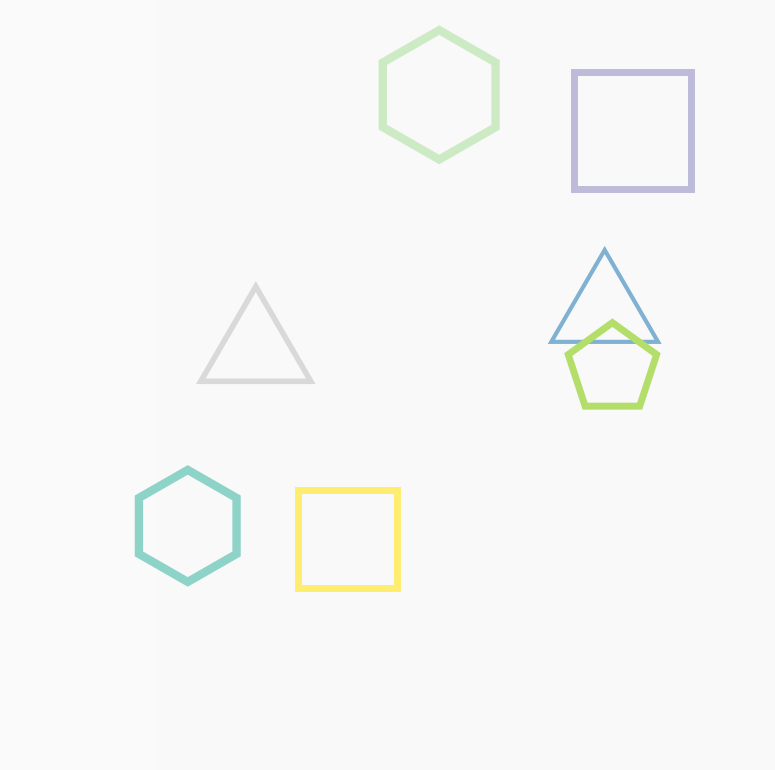[{"shape": "hexagon", "thickness": 3, "radius": 0.36, "center": [0.242, 0.317]}, {"shape": "square", "thickness": 2.5, "radius": 0.38, "center": [0.816, 0.83]}, {"shape": "triangle", "thickness": 1.5, "radius": 0.4, "center": [0.78, 0.596]}, {"shape": "pentagon", "thickness": 2.5, "radius": 0.3, "center": [0.79, 0.521]}, {"shape": "triangle", "thickness": 2, "radius": 0.41, "center": [0.33, 0.546]}, {"shape": "hexagon", "thickness": 3, "radius": 0.42, "center": [0.567, 0.877]}, {"shape": "square", "thickness": 2.5, "radius": 0.32, "center": [0.448, 0.299]}]